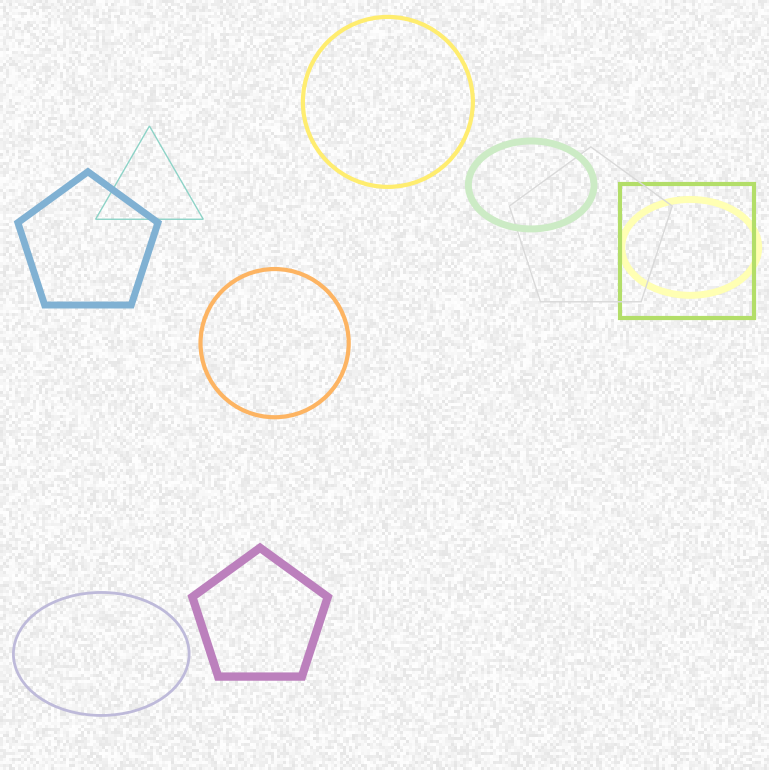[{"shape": "triangle", "thickness": 0.5, "radius": 0.4, "center": [0.194, 0.756]}, {"shape": "oval", "thickness": 2.5, "radius": 0.44, "center": [0.896, 0.679]}, {"shape": "oval", "thickness": 1, "radius": 0.57, "center": [0.132, 0.151]}, {"shape": "pentagon", "thickness": 2.5, "radius": 0.48, "center": [0.114, 0.681]}, {"shape": "circle", "thickness": 1.5, "radius": 0.48, "center": [0.357, 0.554]}, {"shape": "square", "thickness": 1.5, "radius": 0.43, "center": [0.892, 0.675]}, {"shape": "pentagon", "thickness": 0.5, "radius": 0.56, "center": [0.767, 0.698]}, {"shape": "pentagon", "thickness": 3, "radius": 0.46, "center": [0.338, 0.196]}, {"shape": "oval", "thickness": 2.5, "radius": 0.41, "center": [0.69, 0.76]}, {"shape": "circle", "thickness": 1.5, "radius": 0.55, "center": [0.504, 0.868]}]